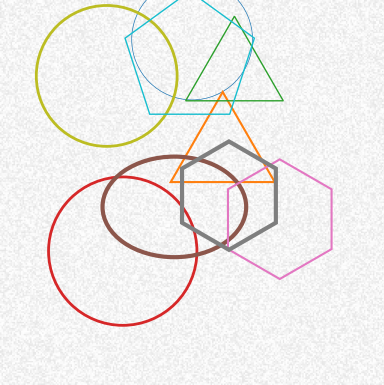[{"shape": "circle", "thickness": 0.5, "radius": 0.78, "center": [0.499, 0.897]}, {"shape": "triangle", "thickness": 1.5, "radius": 0.78, "center": [0.578, 0.605]}, {"shape": "triangle", "thickness": 1, "radius": 0.73, "center": [0.609, 0.811]}, {"shape": "circle", "thickness": 2, "radius": 0.96, "center": [0.319, 0.348]}, {"shape": "oval", "thickness": 3, "radius": 0.93, "center": [0.453, 0.463]}, {"shape": "hexagon", "thickness": 1.5, "radius": 0.78, "center": [0.727, 0.431]}, {"shape": "hexagon", "thickness": 3, "radius": 0.7, "center": [0.595, 0.492]}, {"shape": "circle", "thickness": 2, "radius": 0.91, "center": [0.277, 0.803]}, {"shape": "pentagon", "thickness": 1, "radius": 0.88, "center": [0.493, 0.846]}]